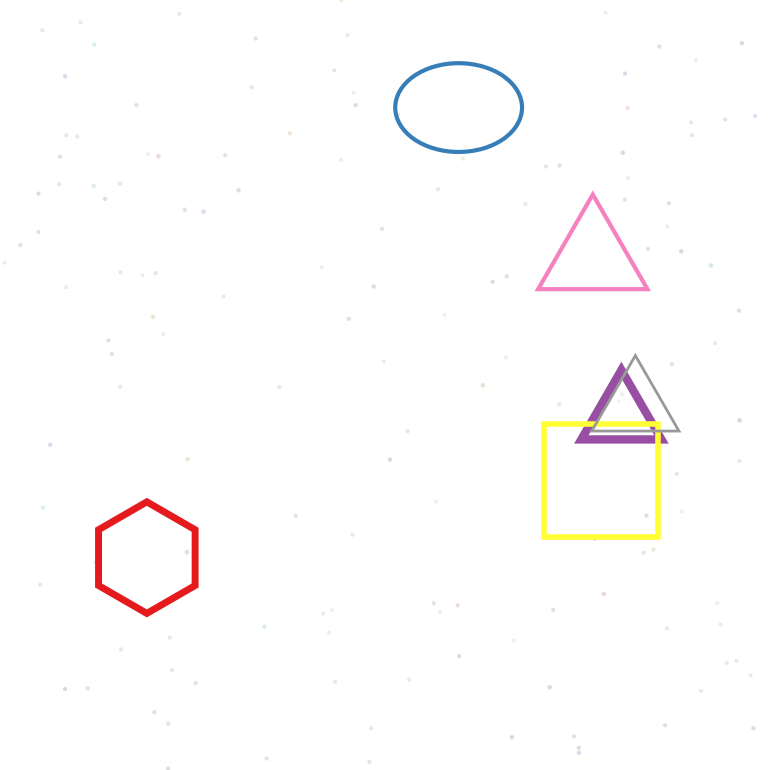[{"shape": "hexagon", "thickness": 2.5, "radius": 0.36, "center": [0.191, 0.276]}, {"shape": "oval", "thickness": 1.5, "radius": 0.41, "center": [0.596, 0.86]}, {"shape": "triangle", "thickness": 3, "radius": 0.3, "center": [0.807, 0.459]}, {"shape": "square", "thickness": 2, "radius": 0.37, "center": [0.781, 0.376]}, {"shape": "triangle", "thickness": 1.5, "radius": 0.41, "center": [0.77, 0.665]}, {"shape": "triangle", "thickness": 1, "radius": 0.33, "center": [0.825, 0.473]}]